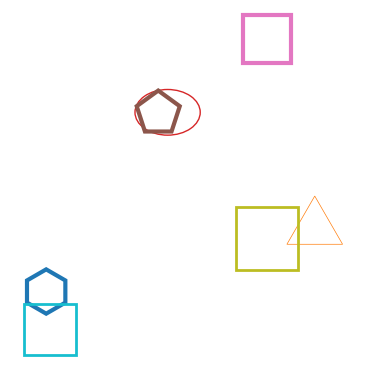[{"shape": "hexagon", "thickness": 3, "radius": 0.29, "center": [0.12, 0.243]}, {"shape": "triangle", "thickness": 0.5, "radius": 0.42, "center": [0.818, 0.407]}, {"shape": "oval", "thickness": 1, "radius": 0.42, "center": [0.435, 0.708]}, {"shape": "pentagon", "thickness": 3, "radius": 0.29, "center": [0.411, 0.706]}, {"shape": "square", "thickness": 3, "radius": 0.31, "center": [0.694, 0.899]}, {"shape": "square", "thickness": 2, "radius": 0.41, "center": [0.694, 0.38]}, {"shape": "square", "thickness": 2, "radius": 0.33, "center": [0.13, 0.144]}]